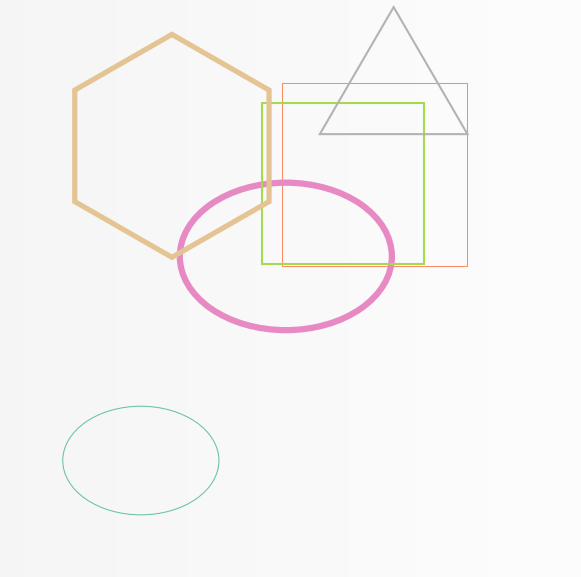[{"shape": "oval", "thickness": 0.5, "radius": 0.67, "center": [0.242, 0.202]}, {"shape": "square", "thickness": 0.5, "radius": 0.79, "center": [0.645, 0.697]}, {"shape": "oval", "thickness": 3, "radius": 0.91, "center": [0.492, 0.555]}, {"shape": "square", "thickness": 1, "radius": 0.69, "center": [0.59, 0.681]}, {"shape": "hexagon", "thickness": 2.5, "radius": 0.96, "center": [0.296, 0.747]}, {"shape": "triangle", "thickness": 1, "radius": 0.73, "center": [0.677, 0.84]}]